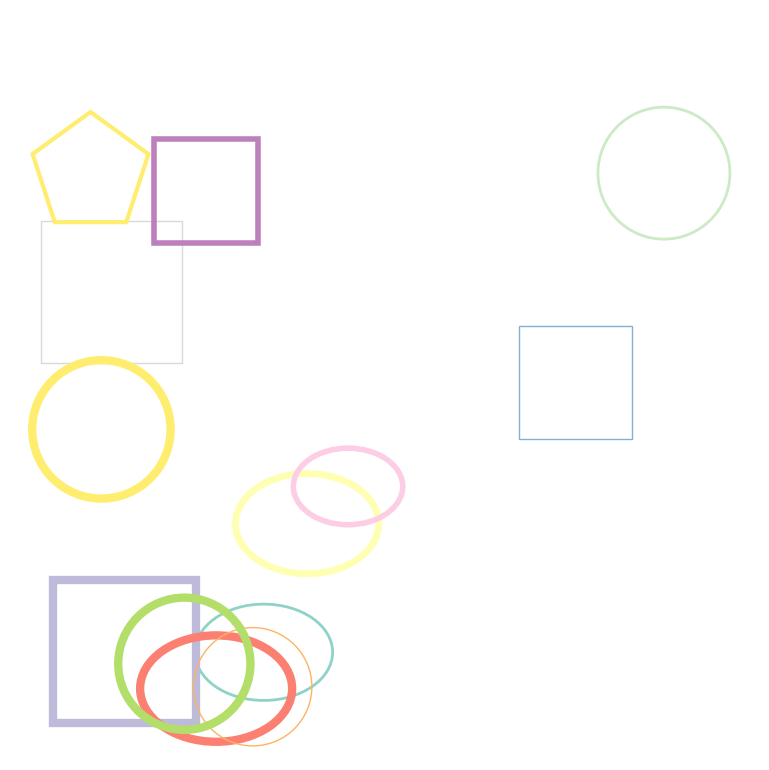[{"shape": "oval", "thickness": 1, "radius": 0.45, "center": [0.343, 0.153]}, {"shape": "oval", "thickness": 2.5, "radius": 0.46, "center": [0.399, 0.32]}, {"shape": "square", "thickness": 3, "radius": 0.46, "center": [0.161, 0.154]}, {"shape": "oval", "thickness": 3, "radius": 0.49, "center": [0.281, 0.106]}, {"shape": "square", "thickness": 0.5, "radius": 0.37, "center": [0.747, 0.503]}, {"shape": "circle", "thickness": 0.5, "radius": 0.38, "center": [0.328, 0.108]}, {"shape": "circle", "thickness": 3, "radius": 0.43, "center": [0.239, 0.138]}, {"shape": "oval", "thickness": 2, "radius": 0.36, "center": [0.452, 0.368]}, {"shape": "square", "thickness": 0.5, "radius": 0.46, "center": [0.145, 0.62]}, {"shape": "square", "thickness": 2, "radius": 0.34, "center": [0.268, 0.752]}, {"shape": "circle", "thickness": 1, "radius": 0.43, "center": [0.862, 0.775]}, {"shape": "circle", "thickness": 3, "radius": 0.45, "center": [0.132, 0.442]}, {"shape": "pentagon", "thickness": 1.5, "radius": 0.4, "center": [0.118, 0.775]}]